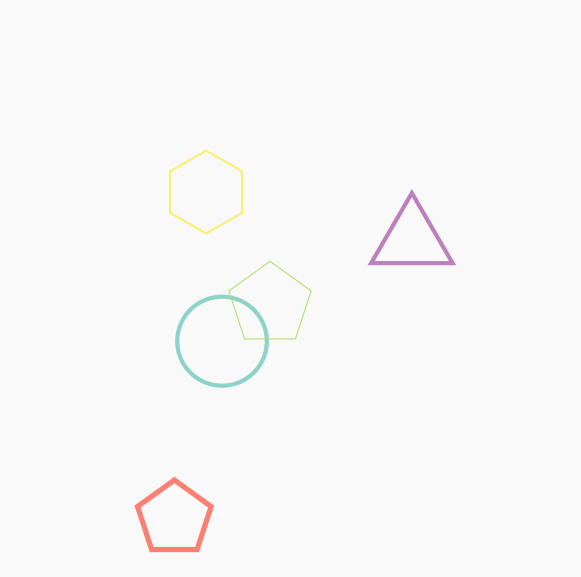[{"shape": "circle", "thickness": 2, "radius": 0.39, "center": [0.382, 0.408]}, {"shape": "pentagon", "thickness": 2.5, "radius": 0.33, "center": [0.3, 0.101]}, {"shape": "pentagon", "thickness": 0.5, "radius": 0.37, "center": [0.465, 0.472]}, {"shape": "triangle", "thickness": 2, "radius": 0.4, "center": [0.709, 0.584]}, {"shape": "hexagon", "thickness": 1, "radius": 0.36, "center": [0.355, 0.667]}]